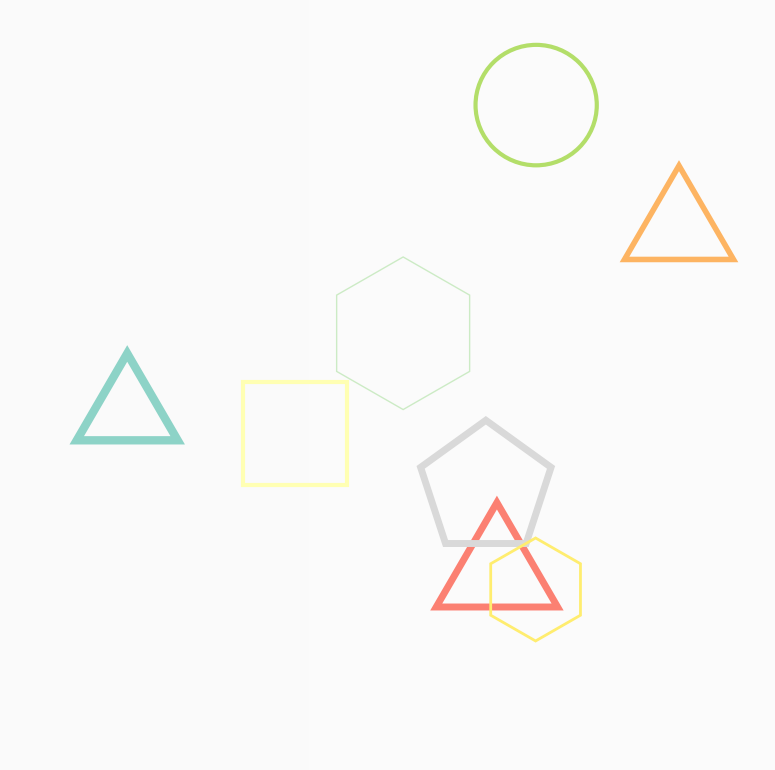[{"shape": "triangle", "thickness": 3, "radius": 0.38, "center": [0.164, 0.466]}, {"shape": "square", "thickness": 1.5, "radius": 0.34, "center": [0.381, 0.437]}, {"shape": "triangle", "thickness": 2.5, "radius": 0.45, "center": [0.641, 0.257]}, {"shape": "triangle", "thickness": 2, "radius": 0.41, "center": [0.876, 0.704]}, {"shape": "circle", "thickness": 1.5, "radius": 0.39, "center": [0.692, 0.864]}, {"shape": "pentagon", "thickness": 2.5, "radius": 0.44, "center": [0.627, 0.366]}, {"shape": "hexagon", "thickness": 0.5, "radius": 0.5, "center": [0.52, 0.567]}, {"shape": "hexagon", "thickness": 1, "radius": 0.33, "center": [0.691, 0.234]}]